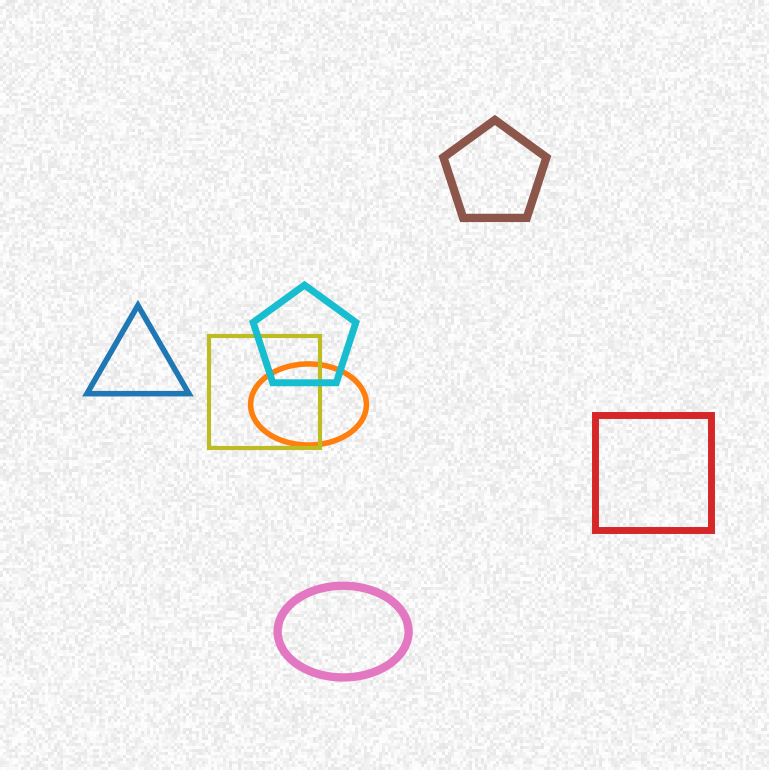[{"shape": "triangle", "thickness": 2, "radius": 0.38, "center": [0.179, 0.527]}, {"shape": "oval", "thickness": 2, "radius": 0.38, "center": [0.401, 0.475]}, {"shape": "square", "thickness": 2.5, "radius": 0.38, "center": [0.848, 0.386]}, {"shape": "pentagon", "thickness": 3, "radius": 0.35, "center": [0.643, 0.774]}, {"shape": "oval", "thickness": 3, "radius": 0.43, "center": [0.446, 0.18]}, {"shape": "square", "thickness": 1.5, "radius": 0.36, "center": [0.343, 0.491]}, {"shape": "pentagon", "thickness": 2.5, "radius": 0.35, "center": [0.395, 0.56]}]